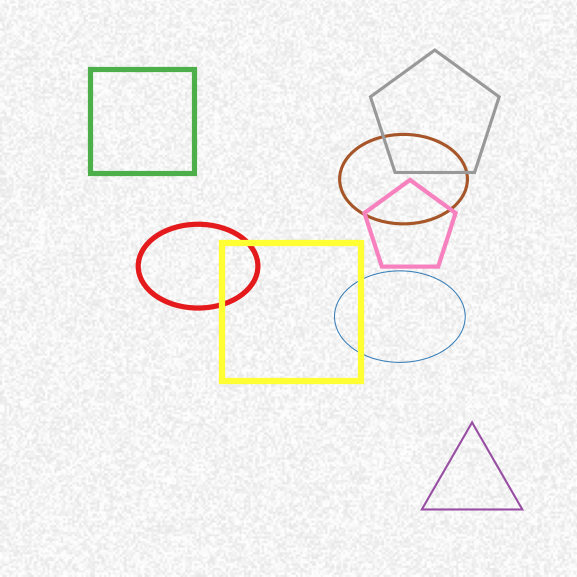[{"shape": "oval", "thickness": 2.5, "radius": 0.52, "center": [0.343, 0.538]}, {"shape": "oval", "thickness": 0.5, "radius": 0.57, "center": [0.692, 0.451]}, {"shape": "square", "thickness": 2.5, "radius": 0.45, "center": [0.246, 0.789]}, {"shape": "triangle", "thickness": 1, "radius": 0.5, "center": [0.817, 0.167]}, {"shape": "square", "thickness": 3, "radius": 0.6, "center": [0.505, 0.459]}, {"shape": "oval", "thickness": 1.5, "radius": 0.55, "center": [0.699, 0.689]}, {"shape": "pentagon", "thickness": 2, "radius": 0.41, "center": [0.71, 0.605]}, {"shape": "pentagon", "thickness": 1.5, "radius": 0.59, "center": [0.753, 0.795]}]